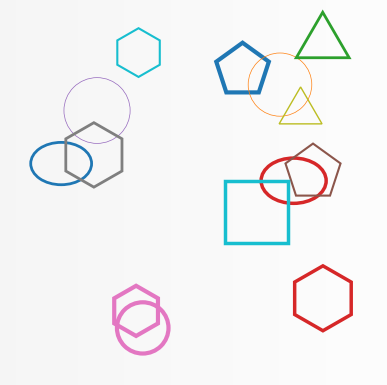[{"shape": "pentagon", "thickness": 3, "radius": 0.36, "center": [0.626, 0.818]}, {"shape": "oval", "thickness": 2, "radius": 0.39, "center": [0.158, 0.575]}, {"shape": "circle", "thickness": 0.5, "radius": 0.41, "center": [0.723, 0.78]}, {"shape": "triangle", "thickness": 2, "radius": 0.39, "center": [0.833, 0.889]}, {"shape": "oval", "thickness": 2.5, "radius": 0.42, "center": [0.758, 0.531]}, {"shape": "hexagon", "thickness": 2.5, "radius": 0.42, "center": [0.833, 0.225]}, {"shape": "circle", "thickness": 0.5, "radius": 0.43, "center": [0.25, 0.713]}, {"shape": "pentagon", "thickness": 1.5, "radius": 0.37, "center": [0.808, 0.552]}, {"shape": "circle", "thickness": 3, "radius": 0.33, "center": [0.368, 0.148]}, {"shape": "hexagon", "thickness": 3, "radius": 0.33, "center": [0.351, 0.193]}, {"shape": "hexagon", "thickness": 2, "radius": 0.42, "center": [0.242, 0.598]}, {"shape": "triangle", "thickness": 1, "radius": 0.32, "center": [0.776, 0.71]}, {"shape": "hexagon", "thickness": 1.5, "radius": 0.32, "center": [0.358, 0.863]}, {"shape": "square", "thickness": 2.5, "radius": 0.41, "center": [0.661, 0.45]}]